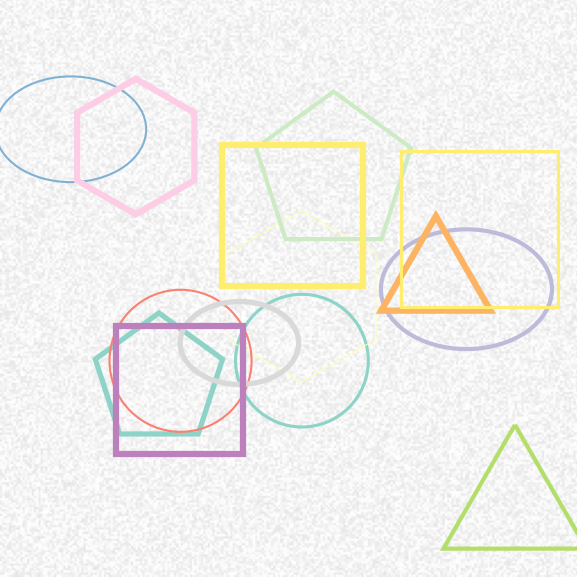[{"shape": "circle", "thickness": 1.5, "radius": 0.57, "center": [0.523, 0.375]}, {"shape": "pentagon", "thickness": 2.5, "radius": 0.58, "center": [0.275, 0.341]}, {"shape": "hexagon", "thickness": 0.5, "radius": 0.74, "center": [0.522, 0.486]}, {"shape": "oval", "thickness": 2, "radius": 0.74, "center": [0.808, 0.498]}, {"shape": "circle", "thickness": 1, "radius": 0.61, "center": [0.313, 0.374]}, {"shape": "oval", "thickness": 1, "radius": 0.65, "center": [0.122, 0.775]}, {"shape": "triangle", "thickness": 3, "radius": 0.55, "center": [0.755, 0.516]}, {"shape": "triangle", "thickness": 2, "radius": 0.71, "center": [0.892, 0.121]}, {"shape": "hexagon", "thickness": 3, "radius": 0.59, "center": [0.235, 0.745]}, {"shape": "oval", "thickness": 2.5, "radius": 0.51, "center": [0.415, 0.405]}, {"shape": "square", "thickness": 3, "radius": 0.55, "center": [0.31, 0.324]}, {"shape": "pentagon", "thickness": 2, "radius": 0.71, "center": [0.578, 0.699]}, {"shape": "square", "thickness": 3, "radius": 0.61, "center": [0.507, 0.626]}, {"shape": "square", "thickness": 1.5, "radius": 0.68, "center": [0.831, 0.602]}]